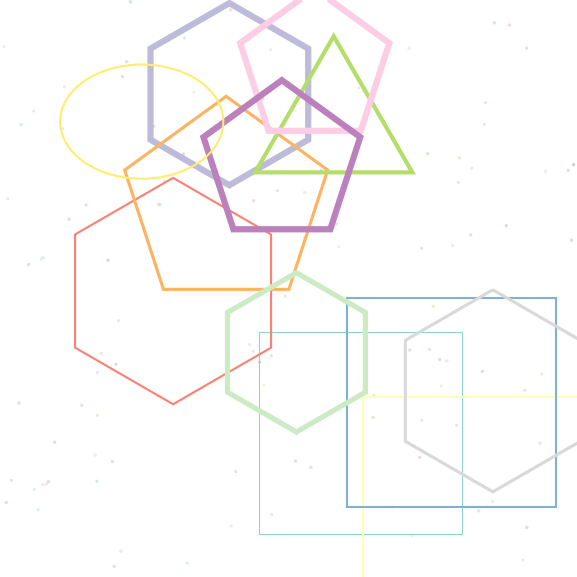[{"shape": "square", "thickness": 0.5, "radius": 0.88, "center": [0.625, 0.249]}, {"shape": "square", "thickness": 1, "radius": 0.94, "center": [0.818, 0.123]}, {"shape": "hexagon", "thickness": 3, "radius": 0.79, "center": [0.397, 0.836]}, {"shape": "hexagon", "thickness": 1, "radius": 0.98, "center": [0.3, 0.495]}, {"shape": "square", "thickness": 1, "radius": 0.9, "center": [0.782, 0.302]}, {"shape": "pentagon", "thickness": 1.5, "radius": 0.92, "center": [0.392, 0.648]}, {"shape": "triangle", "thickness": 2, "radius": 0.79, "center": [0.578, 0.779]}, {"shape": "pentagon", "thickness": 3, "radius": 0.68, "center": [0.545, 0.883]}, {"shape": "hexagon", "thickness": 1.5, "radius": 0.87, "center": [0.853, 0.322]}, {"shape": "pentagon", "thickness": 3, "radius": 0.71, "center": [0.488, 0.718]}, {"shape": "hexagon", "thickness": 2.5, "radius": 0.69, "center": [0.513, 0.389]}, {"shape": "oval", "thickness": 1, "radius": 0.71, "center": [0.245, 0.788]}]